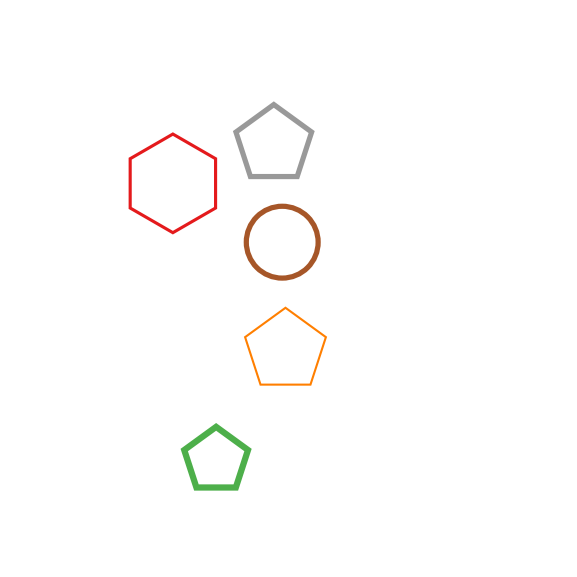[{"shape": "hexagon", "thickness": 1.5, "radius": 0.43, "center": [0.299, 0.682]}, {"shape": "pentagon", "thickness": 3, "radius": 0.29, "center": [0.374, 0.202]}, {"shape": "pentagon", "thickness": 1, "radius": 0.37, "center": [0.494, 0.393]}, {"shape": "circle", "thickness": 2.5, "radius": 0.31, "center": [0.489, 0.58]}, {"shape": "pentagon", "thickness": 2.5, "radius": 0.34, "center": [0.474, 0.749]}]